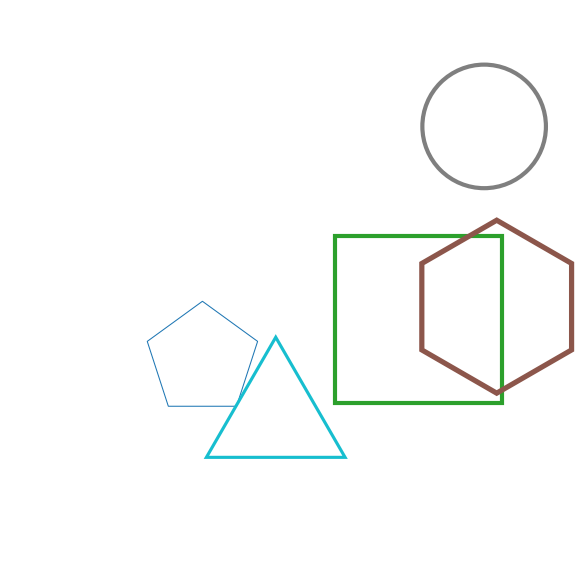[{"shape": "pentagon", "thickness": 0.5, "radius": 0.5, "center": [0.351, 0.377]}, {"shape": "square", "thickness": 2, "radius": 0.72, "center": [0.724, 0.447]}, {"shape": "hexagon", "thickness": 2.5, "radius": 0.75, "center": [0.86, 0.468]}, {"shape": "circle", "thickness": 2, "radius": 0.53, "center": [0.838, 0.78]}, {"shape": "triangle", "thickness": 1.5, "radius": 0.69, "center": [0.477, 0.277]}]